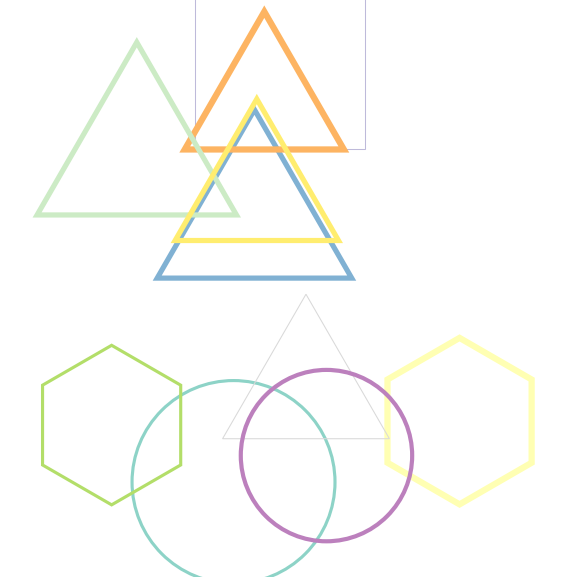[{"shape": "circle", "thickness": 1.5, "radius": 0.88, "center": [0.404, 0.164]}, {"shape": "hexagon", "thickness": 3, "radius": 0.72, "center": [0.796, 0.27]}, {"shape": "square", "thickness": 0.5, "radius": 0.74, "center": [0.485, 0.888]}, {"shape": "triangle", "thickness": 2.5, "radius": 0.97, "center": [0.441, 0.615]}, {"shape": "triangle", "thickness": 3, "radius": 0.8, "center": [0.458, 0.82]}, {"shape": "hexagon", "thickness": 1.5, "radius": 0.69, "center": [0.193, 0.263]}, {"shape": "triangle", "thickness": 0.5, "radius": 0.83, "center": [0.53, 0.323]}, {"shape": "circle", "thickness": 2, "radius": 0.74, "center": [0.565, 0.21]}, {"shape": "triangle", "thickness": 2.5, "radius": 1.0, "center": [0.237, 0.727]}, {"shape": "triangle", "thickness": 2.5, "radius": 0.82, "center": [0.445, 0.664]}]